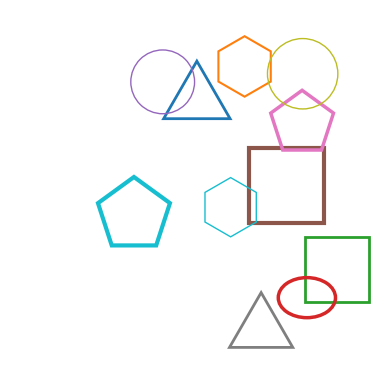[{"shape": "triangle", "thickness": 2, "radius": 0.5, "center": [0.511, 0.742]}, {"shape": "hexagon", "thickness": 1.5, "radius": 0.39, "center": [0.635, 0.827]}, {"shape": "square", "thickness": 2, "radius": 0.42, "center": [0.875, 0.299]}, {"shape": "oval", "thickness": 2.5, "radius": 0.37, "center": [0.797, 0.227]}, {"shape": "circle", "thickness": 1, "radius": 0.41, "center": [0.423, 0.787]}, {"shape": "square", "thickness": 3, "radius": 0.48, "center": [0.744, 0.518]}, {"shape": "pentagon", "thickness": 2.5, "radius": 0.43, "center": [0.785, 0.68]}, {"shape": "triangle", "thickness": 2, "radius": 0.47, "center": [0.678, 0.145]}, {"shape": "circle", "thickness": 1, "radius": 0.46, "center": [0.786, 0.808]}, {"shape": "pentagon", "thickness": 3, "radius": 0.49, "center": [0.348, 0.442]}, {"shape": "hexagon", "thickness": 1, "radius": 0.38, "center": [0.599, 0.462]}]